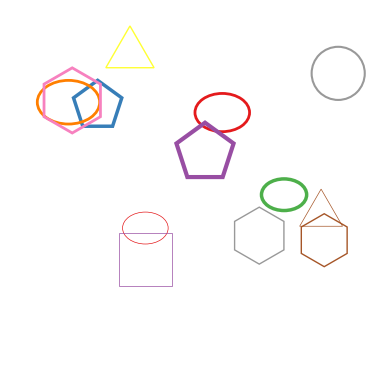[{"shape": "oval", "thickness": 0.5, "radius": 0.3, "center": [0.378, 0.408]}, {"shape": "oval", "thickness": 2, "radius": 0.35, "center": [0.577, 0.708]}, {"shape": "pentagon", "thickness": 2.5, "radius": 0.33, "center": [0.254, 0.725]}, {"shape": "oval", "thickness": 2.5, "radius": 0.29, "center": [0.738, 0.494]}, {"shape": "pentagon", "thickness": 3, "radius": 0.39, "center": [0.532, 0.603]}, {"shape": "square", "thickness": 0.5, "radius": 0.34, "center": [0.378, 0.326]}, {"shape": "oval", "thickness": 2, "radius": 0.41, "center": [0.178, 0.735]}, {"shape": "triangle", "thickness": 1, "radius": 0.36, "center": [0.338, 0.86]}, {"shape": "hexagon", "thickness": 1, "radius": 0.34, "center": [0.842, 0.376]}, {"shape": "triangle", "thickness": 0.5, "radius": 0.32, "center": [0.834, 0.445]}, {"shape": "hexagon", "thickness": 2, "radius": 0.42, "center": [0.188, 0.739]}, {"shape": "hexagon", "thickness": 1, "radius": 0.37, "center": [0.673, 0.388]}, {"shape": "circle", "thickness": 1.5, "radius": 0.35, "center": [0.878, 0.809]}]